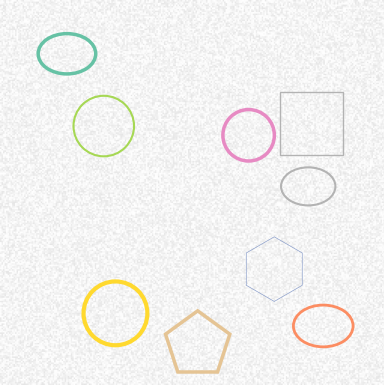[{"shape": "oval", "thickness": 2.5, "radius": 0.37, "center": [0.174, 0.86]}, {"shape": "oval", "thickness": 2, "radius": 0.39, "center": [0.84, 0.153]}, {"shape": "hexagon", "thickness": 0.5, "radius": 0.42, "center": [0.712, 0.301]}, {"shape": "circle", "thickness": 2.5, "radius": 0.33, "center": [0.646, 0.649]}, {"shape": "circle", "thickness": 1.5, "radius": 0.39, "center": [0.27, 0.673]}, {"shape": "circle", "thickness": 3, "radius": 0.41, "center": [0.3, 0.186]}, {"shape": "pentagon", "thickness": 2.5, "radius": 0.44, "center": [0.513, 0.105]}, {"shape": "oval", "thickness": 1.5, "radius": 0.35, "center": [0.801, 0.516]}, {"shape": "square", "thickness": 1, "radius": 0.41, "center": [0.81, 0.678]}]